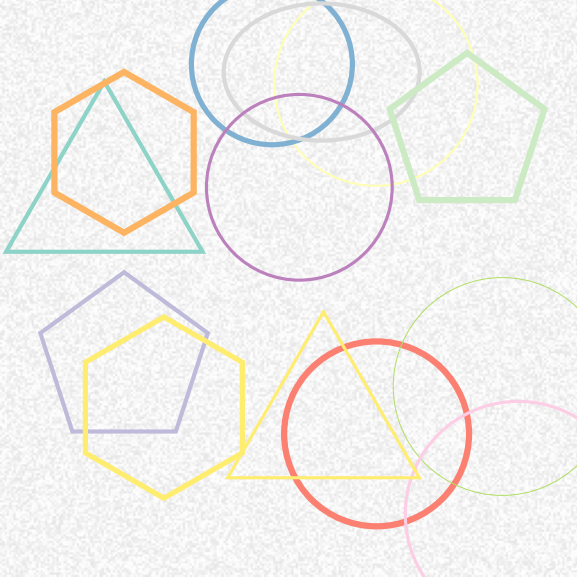[{"shape": "triangle", "thickness": 2, "radius": 0.98, "center": [0.181, 0.661]}, {"shape": "circle", "thickness": 1, "radius": 0.88, "center": [0.651, 0.853]}, {"shape": "pentagon", "thickness": 2, "radius": 0.76, "center": [0.215, 0.375]}, {"shape": "circle", "thickness": 3, "radius": 0.8, "center": [0.652, 0.248]}, {"shape": "circle", "thickness": 2.5, "radius": 0.7, "center": [0.471, 0.888]}, {"shape": "hexagon", "thickness": 3, "radius": 0.7, "center": [0.215, 0.735]}, {"shape": "circle", "thickness": 0.5, "radius": 0.94, "center": [0.87, 0.33]}, {"shape": "circle", "thickness": 1.5, "radius": 0.98, "center": [0.897, 0.109]}, {"shape": "oval", "thickness": 2, "radius": 0.85, "center": [0.557, 0.874]}, {"shape": "circle", "thickness": 1.5, "radius": 0.8, "center": [0.518, 0.675]}, {"shape": "pentagon", "thickness": 3, "radius": 0.7, "center": [0.809, 0.767]}, {"shape": "hexagon", "thickness": 2.5, "radius": 0.78, "center": [0.284, 0.293]}, {"shape": "triangle", "thickness": 1.5, "radius": 0.96, "center": [0.56, 0.268]}]